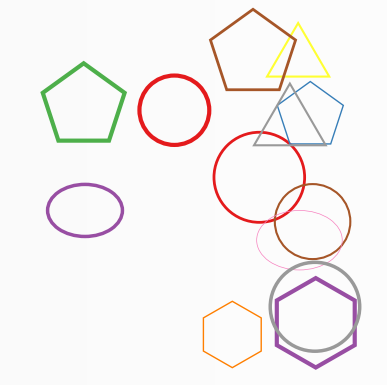[{"shape": "circle", "thickness": 3, "radius": 0.45, "center": [0.45, 0.714]}, {"shape": "circle", "thickness": 2, "radius": 0.58, "center": [0.669, 0.539]}, {"shape": "pentagon", "thickness": 1, "radius": 0.45, "center": [0.801, 0.699]}, {"shape": "pentagon", "thickness": 3, "radius": 0.56, "center": [0.216, 0.725]}, {"shape": "oval", "thickness": 2.5, "radius": 0.48, "center": [0.219, 0.453]}, {"shape": "hexagon", "thickness": 3, "radius": 0.58, "center": [0.815, 0.162]}, {"shape": "hexagon", "thickness": 1, "radius": 0.43, "center": [0.6, 0.131]}, {"shape": "triangle", "thickness": 1.5, "radius": 0.46, "center": [0.769, 0.847]}, {"shape": "pentagon", "thickness": 2, "radius": 0.58, "center": [0.653, 0.86]}, {"shape": "circle", "thickness": 1.5, "radius": 0.49, "center": [0.807, 0.424]}, {"shape": "oval", "thickness": 0.5, "radius": 0.55, "center": [0.773, 0.376]}, {"shape": "circle", "thickness": 2.5, "radius": 0.58, "center": [0.813, 0.203]}, {"shape": "triangle", "thickness": 1.5, "radius": 0.53, "center": [0.748, 0.676]}]